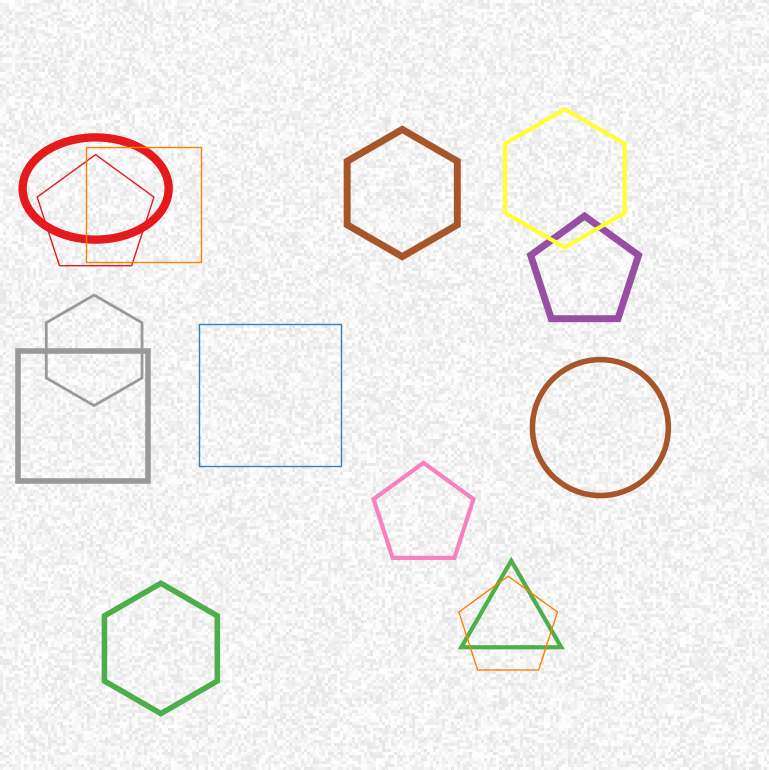[{"shape": "pentagon", "thickness": 0.5, "radius": 0.4, "center": [0.124, 0.719]}, {"shape": "oval", "thickness": 3, "radius": 0.47, "center": [0.124, 0.755]}, {"shape": "square", "thickness": 0.5, "radius": 0.46, "center": [0.35, 0.487]}, {"shape": "hexagon", "thickness": 2, "radius": 0.42, "center": [0.209, 0.158]}, {"shape": "triangle", "thickness": 1.5, "radius": 0.37, "center": [0.664, 0.197]}, {"shape": "pentagon", "thickness": 2.5, "radius": 0.37, "center": [0.759, 0.646]}, {"shape": "square", "thickness": 0.5, "radius": 0.37, "center": [0.186, 0.734]}, {"shape": "pentagon", "thickness": 0.5, "radius": 0.34, "center": [0.66, 0.184]}, {"shape": "hexagon", "thickness": 1.5, "radius": 0.45, "center": [0.734, 0.768]}, {"shape": "circle", "thickness": 2, "radius": 0.44, "center": [0.78, 0.445]}, {"shape": "hexagon", "thickness": 2.5, "radius": 0.41, "center": [0.522, 0.749]}, {"shape": "pentagon", "thickness": 1.5, "radius": 0.34, "center": [0.55, 0.331]}, {"shape": "hexagon", "thickness": 1, "radius": 0.36, "center": [0.122, 0.545]}, {"shape": "square", "thickness": 2, "radius": 0.42, "center": [0.108, 0.46]}]